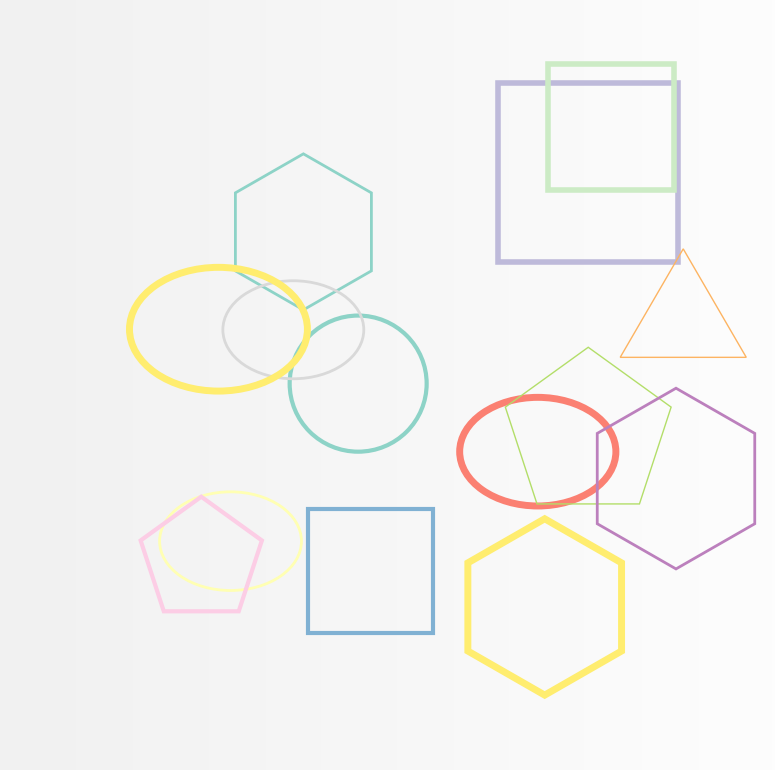[{"shape": "hexagon", "thickness": 1, "radius": 0.51, "center": [0.391, 0.699]}, {"shape": "circle", "thickness": 1.5, "radius": 0.44, "center": [0.462, 0.502]}, {"shape": "oval", "thickness": 1, "radius": 0.46, "center": [0.297, 0.297]}, {"shape": "square", "thickness": 2, "radius": 0.58, "center": [0.758, 0.776]}, {"shape": "oval", "thickness": 2.5, "radius": 0.5, "center": [0.694, 0.413]}, {"shape": "square", "thickness": 1.5, "radius": 0.4, "center": [0.478, 0.258]}, {"shape": "triangle", "thickness": 0.5, "radius": 0.47, "center": [0.882, 0.583]}, {"shape": "pentagon", "thickness": 0.5, "radius": 0.56, "center": [0.759, 0.437]}, {"shape": "pentagon", "thickness": 1.5, "radius": 0.41, "center": [0.26, 0.273]}, {"shape": "oval", "thickness": 1, "radius": 0.45, "center": [0.378, 0.572]}, {"shape": "hexagon", "thickness": 1, "radius": 0.59, "center": [0.872, 0.378]}, {"shape": "square", "thickness": 2, "radius": 0.41, "center": [0.788, 0.835]}, {"shape": "oval", "thickness": 2.5, "radius": 0.57, "center": [0.282, 0.572]}, {"shape": "hexagon", "thickness": 2.5, "radius": 0.57, "center": [0.703, 0.212]}]